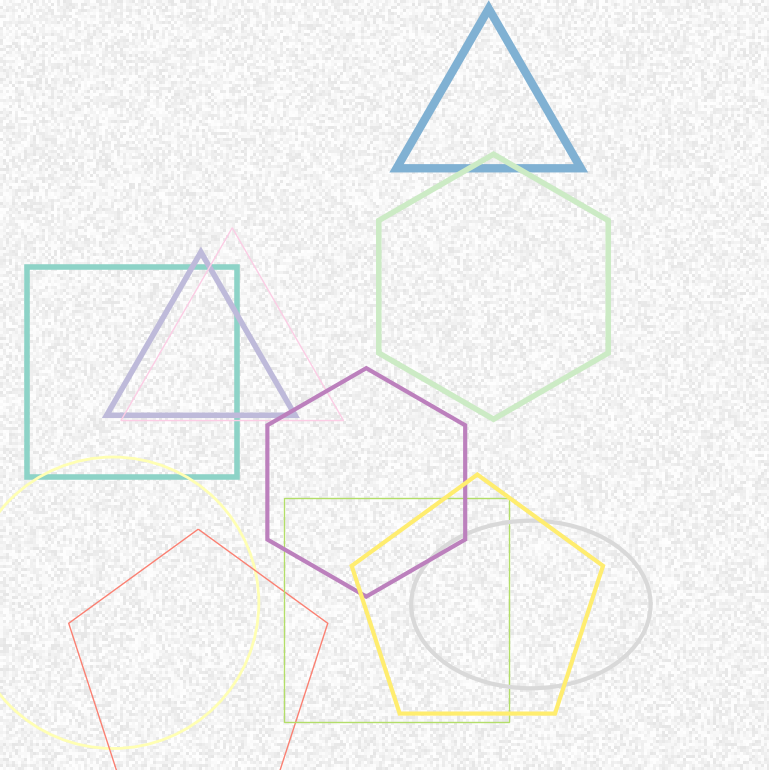[{"shape": "square", "thickness": 2, "radius": 0.68, "center": [0.171, 0.517]}, {"shape": "circle", "thickness": 1, "radius": 0.95, "center": [0.147, 0.217]}, {"shape": "triangle", "thickness": 2, "radius": 0.71, "center": [0.261, 0.531]}, {"shape": "pentagon", "thickness": 0.5, "radius": 0.88, "center": [0.257, 0.136]}, {"shape": "triangle", "thickness": 3, "radius": 0.69, "center": [0.635, 0.851]}, {"shape": "square", "thickness": 0.5, "radius": 0.73, "center": [0.515, 0.208]}, {"shape": "triangle", "thickness": 0.5, "radius": 0.83, "center": [0.302, 0.537]}, {"shape": "oval", "thickness": 1.5, "radius": 0.78, "center": [0.689, 0.215]}, {"shape": "hexagon", "thickness": 1.5, "radius": 0.74, "center": [0.476, 0.374]}, {"shape": "hexagon", "thickness": 2, "radius": 0.86, "center": [0.641, 0.628]}, {"shape": "pentagon", "thickness": 1.5, "radius": 0.86, "center": [0.62, 0.212]}]